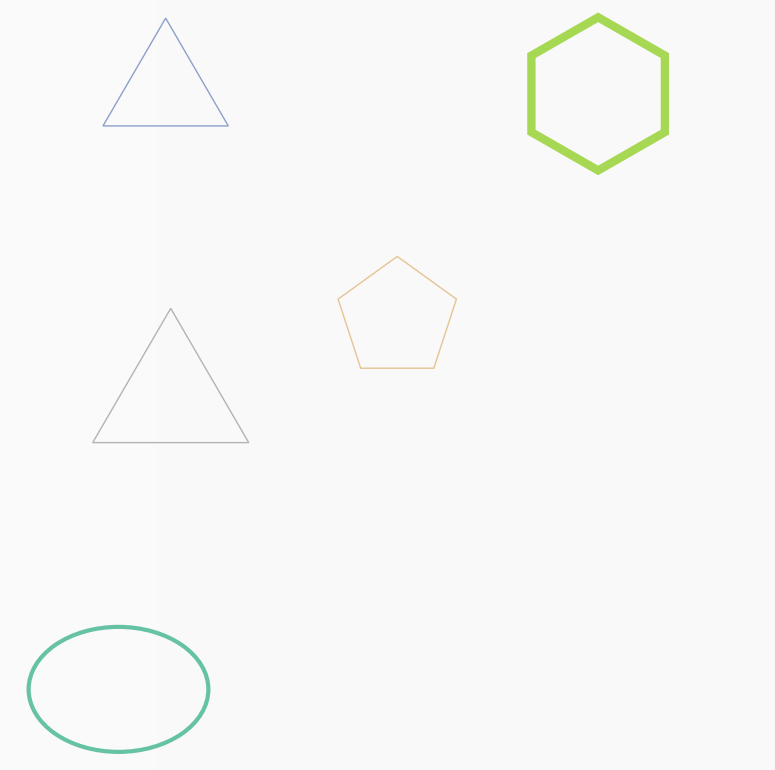[{"shape": "oval", "thickness": 1.5, "radius": 0.58, "center": [0.153, 0.105]}, {"shape": "triangle", "thickness": 0.5, "radius": 0.47, "center": [0.214, 0.883]}, {"shape": "hexagon", "thickness": 3, "radius": 0.5, "center": [0.772, 0.878]}, {"shape": "pentagon", "thickness": 0.5, "radius": 0.4, "center": [0.513, 0.587]}, {"shape": "triangle", "thickness": 0.5, "radius": 0.58, "center": [0.22, 0.483]}]